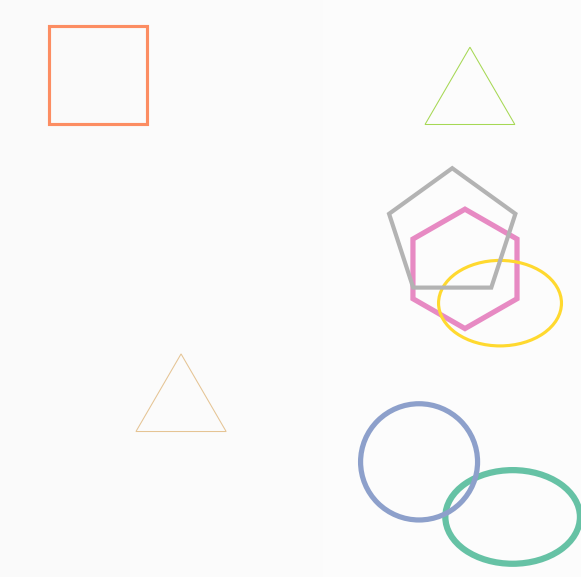[{"shape": "oval", "thickness": 3, "radius": 0.58, "center": [0.882, 0.104]}, {"shape": "square", "thickness": 1.5, "radius": 0.42, "center": [0.169, 0.869]}, {"shape": "circle", "thickness": 2.5, "radius": 0.5, "center": [0.721, 0.199]}, {"shape": "hexagon", "thickness": 2.5, "radius": 0.52, "center": [0.8, 0.534]}, {"shape": "triangle", "thickness": 0.5, "radius": 0.45, "center": [0.809, 0.828]}, {"shape": "oval", "thickness": 1.5, "radius": 0.53, "center": [0.86, 0.474]}, {"shape": "triangle", "thickness": 0.5, "radius": 0.45, "center": [0.311, 0.297]}, {"shape": "pentagon", "thickness": 2, "radius": 0.57, "center": [0.778, 0.594]}]